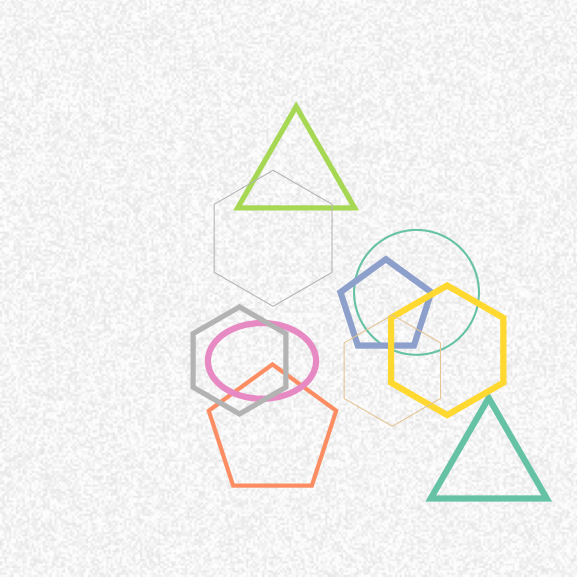[{"shape": "triangle", "thickness": 3, "radius": 0.58, "center": [0.846, 0.194]}, {"shape": "circle", "thickness": 1, "radius": 0.54, "center": [0.721, 0.493]}, {"shape": "pentagon", "thickness": 2, "radius": 0.58, "center": [0.472, 0.252]}, {"shape": "pentagon", "thickness": 3, "radius": 0.41, "center": [0.668, 0.468]}, {"shape": "oval", "thickness": 3, "radius": 0.47, "center": [0.454, 0.374]}, {"shape": "triangle", "thickness": 2.5, "radius": 0.58, "center": [0.513, 0.698]}, {"shape": "hexagon", "thickness": 3, "radius": 0.56, "center": [0.774, 0.393]}, {"shape": "hexagon", "thickness": 0.5, "radius": 0.48, "center": [0.679, 0.357]}, {"shape": "hexagon", "thickness": 0.5, "radius": 0.59, "center": [0.473, 0.586]}, {"shape": "hexagon", "thickness": 2.5, "radius": 0.46, "center": [0.415, 0.375]}]